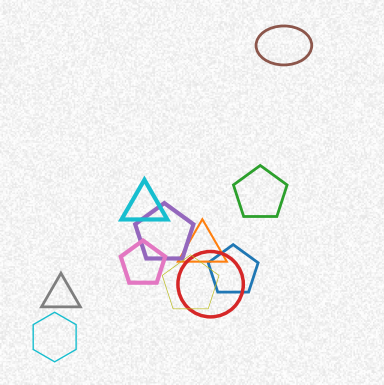[{"shape": "pentagon", "thickness": 2, "radius": 0.34, "center": [0.606, 0.296]}, {"shape": "triangle", "thickness": 1.5, "radius": 0.37, "center": [0.526, 0.357]}, {"shape": "pentagon", "thickness": 2, "radius": 0.37, "center": [0.676, 0.497]}, {"shape": "circle", "thickness": 2.5, "radius": 0.42, "center": [0.547, 0.262]}, {"shape": "pentagon", "thickness": 3, "radius": 0.4, "center": [0.427, 0.393]}, {"shape": "oval", "thickness": 2, "radius": 0.36, "center": [0.737, 0.882]}, {"shape": "pentagon", "thickness": 3, "radius": 0.3, "center": [0.371, 0.315]}, {"shape": "triangle", "thickness": 2, "radius": 0.29, "center": [0.158, 0.232]}, {"shape": "pentagon", "thickness": 0.5, "radius": 0.39, "center": [0.495, 0.261]}, {"shape": "triangle", "thickness": 3, "radius": 0.34, "center": [0.375, 0.464]}, {"shape": "hexagon", "thickness": 1, "radius": 0.32, "center": [0.142, 0.125]}]